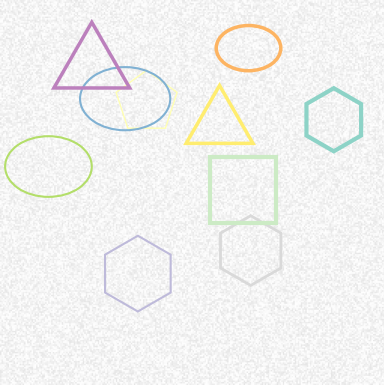[{"shape": "hexagon", "thickness": 3, "radius": 0.41, "center": [0.867, 0.689]}, {"shape": "pentagon", "thickness": 1, "radius": 0.42, "center": [0.381, 0.734]}, {"shape": "hexagon", "thickness": 1.5, "radius": 0.49, "center": [0.358, 0.289]}, {"shape": "oval", "thickness": 1.5, "radius": 0.59, "center": [0.325, 0.744]}, {"shape": "oval", "thickness": 2.5, "radius": 0.42, "center": [0.646, 0.875]}, {"shape": "oval", "thickness": 1.5, "radius": 0.56, "center": [0.126, 0.567]}, {"shape": "hexagon", "thickness": 2, "radius": 0.45, "center": [0.651, 0.349]}, {"shape": "triangle", "thickness": 2.5, "radius": 0.57, "center": [0.238, 0.828]}, {"shape": "square", "thickness": 3, "radius": 0.43, "center": [0.631, 0.507]}, {"shape": "triangle", "thickness": 2.5, "radius": 0.5, "center": [0.57, 0.678]}]